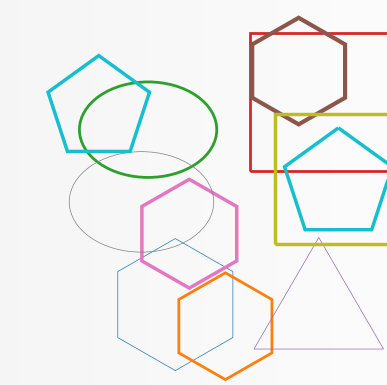[{"shape": "hexagon", "thickness": 0.5, "radius": 0.86, "center": [0.452, 0.209]}, {"shape": "hexagon", "thickness": 2, "radius": 0.69, "center": [0.582, 0.153]}, {"shape": "oval", "thickness": 2, "radius": 0.89, "center": [0.382, 0.663]}, {"shape": "square", "thickness": 2, "radius": 0.9, "center": [0.826, 0.736]}, {"shape": "triangle", "thickness": 0.5, "radius": 0.97, "center": [0.823, 0.19]}, {"shape": "hexagon", "thickness": 3, "radius": 0.69, "center": [0.771, 0.815]}, {"shape": "hexagon", "thickness": 2.5, "radius": 0.71, "center": [0.489, 0.393]}, {"shape": "oval", "thickness": 0.5, "radius": 0.93, "center": [0.365, 0.476]}, {"shape": "square", "thickness": 2.5, "radius": 0.84, "center": [0.879, 0.536]}, {"shape": "pentagon", "thickness": 2.5, "radius": 0.69, "center": [0.255, 0.718]}, {"shape": "pentagon", "thickness": 2.5, "radius": 0.73, "center": [0.873, 0.522]}]